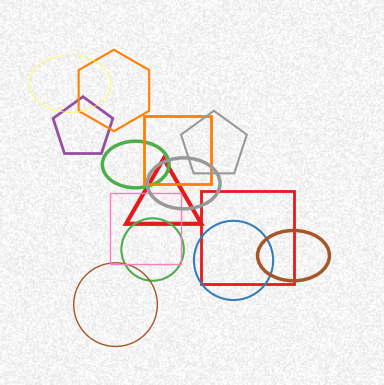[{"shape": "triangle", "thickness": 3, "radius": 0.56, "center": [0.425, 0.475]}, {"shape": "square", "thickness": 2, "radius": 0.6, "center": [0.643, 0.383]}, {"shape": "circle", "thickness": 1.5, "radius": 0.51, "center": [0.607, 0.324]}, {"shape": "oval", "thickness": 2.5, "radius": 0.43, "center": [0.352, 0.573]}, {"shape": "circle", "thickness": 1.5, "radius": 0.41, "center": [0.396, 0.352]}, {"shape": "pentagon", "thickness": 2, "radius": 0.41, "center": [0.215, 0.667]}, {"shape": "square", "thickness": 2, "radius": 0.44, "center": [0.461, 0.611]}, {"shape": "hexagon", "thickness": 1.5, "radius": 0.53, "center": [0.296, 0.765]}, {"shape": "oval", "thickness": 0.5, "radius": 0.53, "center": [0.181, 0.783]}, {"shape": "circle", "thickness": 1, "radius": 0.54, "center": [0.3, 0.209]}, {"shape": "oval", "thickness": 2.5, "radius": 0.47, "center": [0.762, 0.336]}, {"shape": "square", "thickness": 1, "radius": 0.46, "center": [0.377, 0.408]}, {"shape": "oval", "thickness": 2.5, "radius": 0.47, "center": [0.477, 0.524]}, {"shape": "pentagon", "thickness": 1.5, "radius": 0.45, "center": [0.556, 0.622]}]